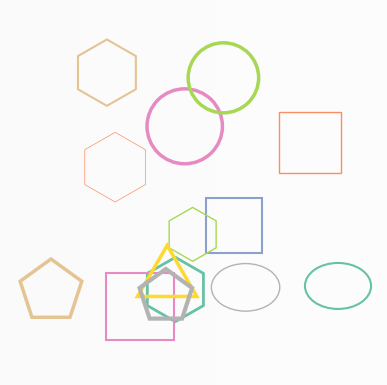[{"shape": "oval", "thickness": 1.5, "radius": 0.43, "center": [0.872, 0.257]}, {"shape": "hexagon", "thickness": 2, "radius": 0.42, "center": [0.453, 0.248]}, {"shape": "square", "thickness": 1, "radius": 0.4, "center": [0.801, 0.629]}, {"shape": "hexagon", "thickness": 0.5, "radius": 0.45, "center": [0.297, 0.566]}, {"shape": "square", "thickness": 1.5, "radius": 0.36, "center": [0.604, 0.414]}, {"shape": "circle", "thickness": 2.5, "radius": 0.49, "center": [0.477, 0.672]}, {"shape": "square", "thickness": 1.5, "radius": 0.44, "center": [0.361, 0.204]}, {"shape": "hexagon", "thickness": 1, "radius": 0.35, "center": [0.497, 0.391]}, {"shape": "circle", "thickness": 2.5, "radius": 0.45, "center": [0.577, 0.798]}, {"shape": "triangle", "thickness": 2.5, "radius": 0.44, "center": [0.431, 0.274]}, {"shape": "hexagon", "thickness": 1.5, "radius": 0.43, "center": [0.276, 0.811]}, {"shape": "pentagon", "thickness": 2.5, "radius": 0.42, "center": [0.132, 0.244]}, {"shape": "oval", "thickness": 1, "radius": 0.44, "center": [0.634, 0.254]}, {"shape": "pentagon", "thickness": 3, "radius": 0.36, "center": [0.428, 0.23]}]